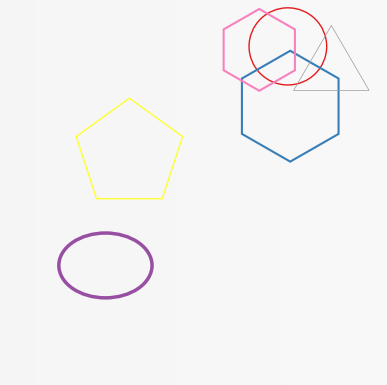[{"shape": "circle", "thickness": 1, "radius": 0.5, "center": [0.743, 0.88]}, {"shape": "hexagon", "thickness": 1.5, "radius": 0.72, "center": [0.749, 0.724]}, {"shape": "oval", "thickness": 2.5, "radius": 0.6, "center": [0.272, 0.311]}, {"shape": "pentagon", "thickness": 1, "radius": 0.72, "center": [0.334, 0.601]}, {"shape": "hexagon", "thickness": 1.5, "radius": 0.53, "center": [0.669, 0.871]}, {"shape": "triangle", "thickness": 0.5, "radius": 0.56, "center": [0.855, 0.821]}]